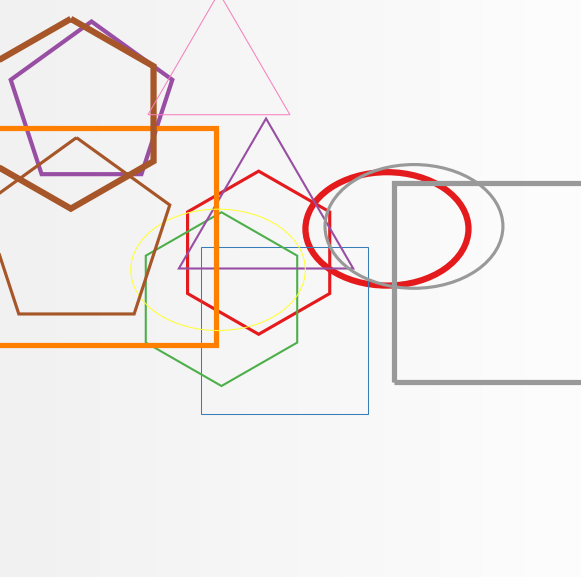[{"shape": "hexagon", "thickness": 1.5, "radius": 0.71, "center": [0.445, 0.562]}, {"shape": "oval", "thickness": 3, "radius": 0.7, "center": [0.666, 0.603]}, {"shape": "square", "thickness": 0.5, "radius": 0.72, "center": [0.49, 0.427]}, {"shape": "hexagon", "thickness": 1, "radius": 0.75, "center": [0.381, 0.481]}, {"shape": "triangle", "thickness": 1, "radius": 0.87, "center": [0.458, 0.621]}, {"shape": "pentagon", "thickness": 2, "radius": 0.73, "center": [0.157, 0.816]}, {"shape": "square", "thickness": 2.5, "radius": 0.94, "center": [0.183, 0.589]}, {"shape": "oval", "thickness": 0.5, "radius": 0.75, "center": [0.375, 0.532]}, {"shape": "hexagon", "thickness": 3, "radius": 0.82, "center": [0.122, 0.802]}, {"shape": "pentagon", "thickness": 1.5, "radius": 0.84, "center": [0.132, 0.592]}, {"shape": "triangle", "thickness": 0.5, "radius": 0.7, "center": [0.377, 0.871]}, {"shape": "oval", "thickness": 1.5, "radius": 0.77, "center": [0.712, 0.607]}, {"shape": "square", "thickness": 2.5, "radius": 0.86, "center": [0.85, 0.51]}]